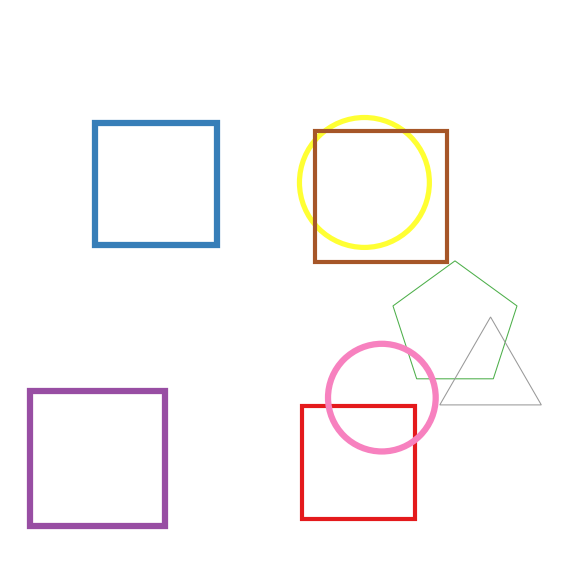[{"shape": "square", "thickness": 2, "radius": 0.49, "center": [0.621, 0.198]}, {"shape": "square", "thickness": 3, "radius": 0.53, "center": [0.27, 0.68]}, {"shape": "pentagon", "thickness": 0.5, "radius": 0.56, "center": [0.788, 0.435]}, {"shape": "square", "thickness": 3, "radius": 0.58, "center": [0.168, 0.206]}, {"shape": "circle", "thickness": 2.5, "radius": 0.56, "center": [0.631, 0.683]}, {"shape": "square", "thickness": 2, "radius": 0.57, "center": [0.659, 0.659]}, {"shape": "circle", "thickness": 3, "radius": 0.47, "center": [0.661, 0.311]}, {"shape": "triangle", "thickness": 0.5, "radius": 0.51, "center": [0.849, 0.349]}]